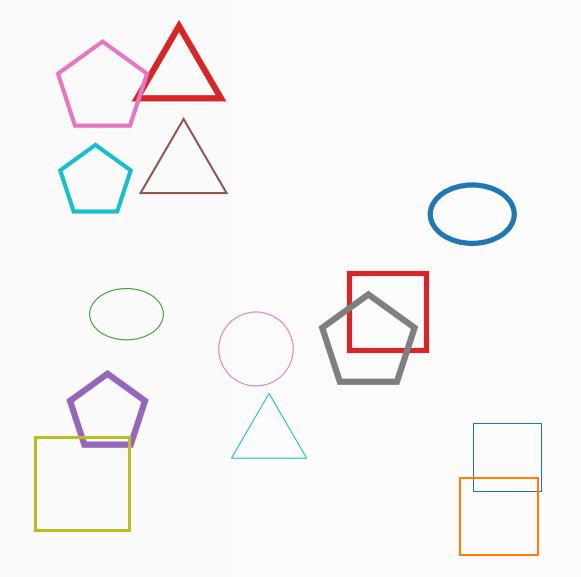[{"shape": "oval", "thickness": 2.5, "radius": 0.36, "center": [0.812, 0.628]}, {"shape": "square", "thickness": 0.5, "radius": 0.29, "center": [0.872, 0.208]}, {"shape": "square", "thickness": 1, "radius": 0.33, "center": [0.858, 0.104]}, {"shape": "oval", "thickness": 0.5, "radius": 0.32, "center": [0.218, 0.455]}, {"shape": "square", "thickness": 2.5, "radius": 0.33, "center": [0.666, 0.46]}, {"shape": "triangle", "thickness": 3, "radius": 0.42, "center": [0.308, 0.871]}, {"shape": "pentagon", "thickness": 3, "radius": 0.34, "center": [0.185, 0.284]}, {"shape": "triangle", "thickness": 1, "radius": 0.43, "center": [0.316, 0.708]}, {"shape": "pentagon", "thickness": 2, "radius": 0.4, "center": [0.176, 0.847]}, {"shape": "circle", "thickness": 0.5, "radius": 0.32, "center": [0.44, 0.395]}, {"shape": "pentagon", "thickness": 3, "radius": 0.42, "center": [0.634, 0.406]}, {"shape": "square", "thickness": 1.5, "radius": 0.4, "center": [0.141, 0.162]}, {"shape": "triangle", "thickness": 0.5, "radius": 0.37, "center": [0.463, 0.243]}, {"shape": "pentagon", "thickness": 2, "radius": 0.32, "center": [0.164, 0.684]}]